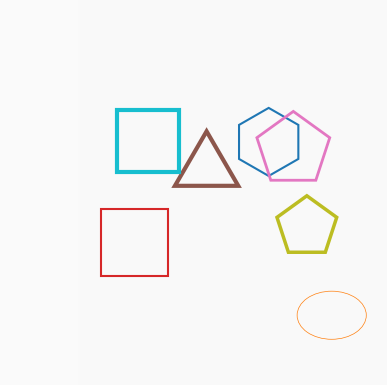[{"shape": "hexagon", "thickness": 1.5, "radius": 0.44, "center": [0.693, 0.631]}, {"shape": "oval", "thickness": 0.5, "radius": 0.45, "center": [0.856, 0.181]}, {"shape": "square", "thickness": 1.5, "radius": 0.43, "center": [0.347, 0.371]}, {"shape": "triangle", "thickness": 3, "radius": 0.47, "center": [0.533, 0.565]}, {"shape": "pentagon", "thickness": 2, "radius": 0.49, "center": [0.757, 0.612]}, {"shape": "pentagon", "thickness": 2.5, "radius": 0.41, "center": [0.792, 0.41]}, {"shape": "square", "thickness": 3, "radius": 0.4, "center": [0.383, 0.633]}]